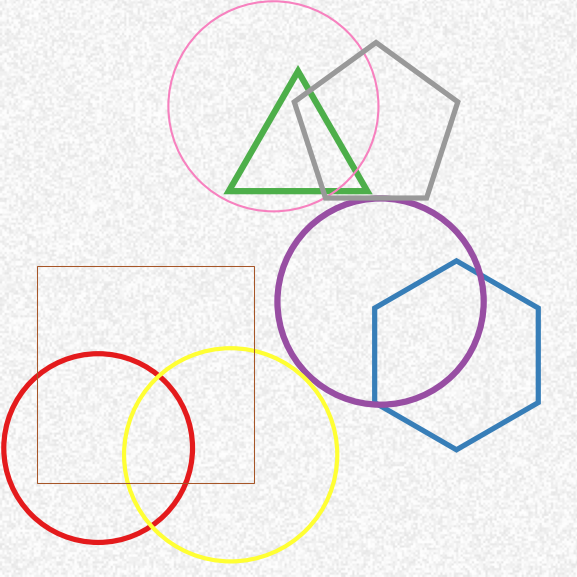[{"shape": "circle", "thickness": 2.5, "radius": 0.82, "center": [0.17, 0.223]}, {"shape": "hexagon", "thickness": 2.5, "radius": 0.82, "center": [0.79, 0.384]}, {"shape": "triangle", "thickness": 3, "radius": 0.69, "center": [0.516, 0.737]}, {"shape": "circle", "thickness": 3, "radius": 0.89, "center": [0.659, 0.477]}, {"shape": "circle", "thickness": 2, "radius": 0.92, "center": [0.399, 0.212]}, {"shape": "square", "thickness": 0.5, "radius": 0.94, "center": [0.252, 0.35]}, {"shape": "circle", "thickness": 1, "radius": 0.91, "center": [0.473, 0.815]}, {"shape": "pentagon", "thickness": 2.5, "radius": 0.74, "center": [0.651, 0.777]}]